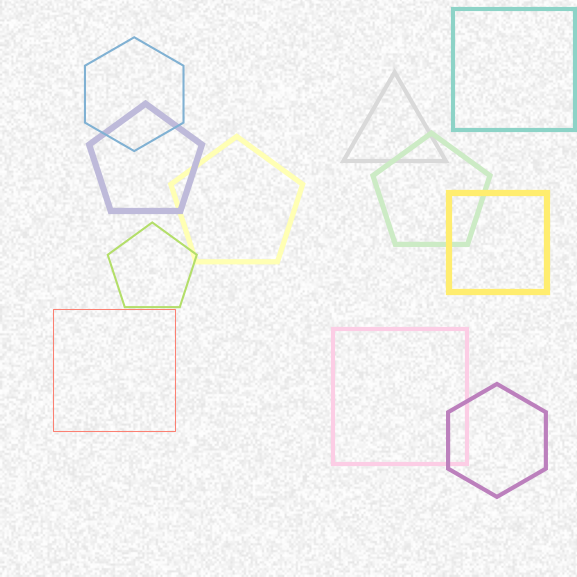[{"shape": "square", "thickness": 2, "radius": 0.53, "center": [0.89, 0.879]}, {"shape": "pentagon", "thickness": 2.5, "radius": 0.6, "center": [0.41, 0.643]}, {"shape": "pentagon", "thickness": 3, "radius": 0.51, "center": [0.252, 0.717]}, {"shape": "square", "thickness": 0.5, "radius": 0.53, "center": [0.198, 0.359]}, {"shape": "hexagon", "thickness": 1, "radius": 0.49, "center": [0.232, 0.836]}, {"shape": "pentagon", "thickness": 1, "radius": 0.41, "center": [0.264, 0.533]}, {"shape": "square", "thickness": 2, "radius": 0.58, "center": [0.693, 0.312]}, {"shape": "triangle", "thickness": 2, "radius": 0.51, "center": [0.683, 0.772]}, {"shape": "hexagon", "thickness": 2, "radius": 0.49, "center": [0.861, 0.236]}, {"shape": "pentagon", "thickness": 2.5, "radius": 0.53, "center": [0.747, 0.662]}, {"shape": "square", "thickness": 3, "radius": 0.43, "center": [0.862, 0.579]}]